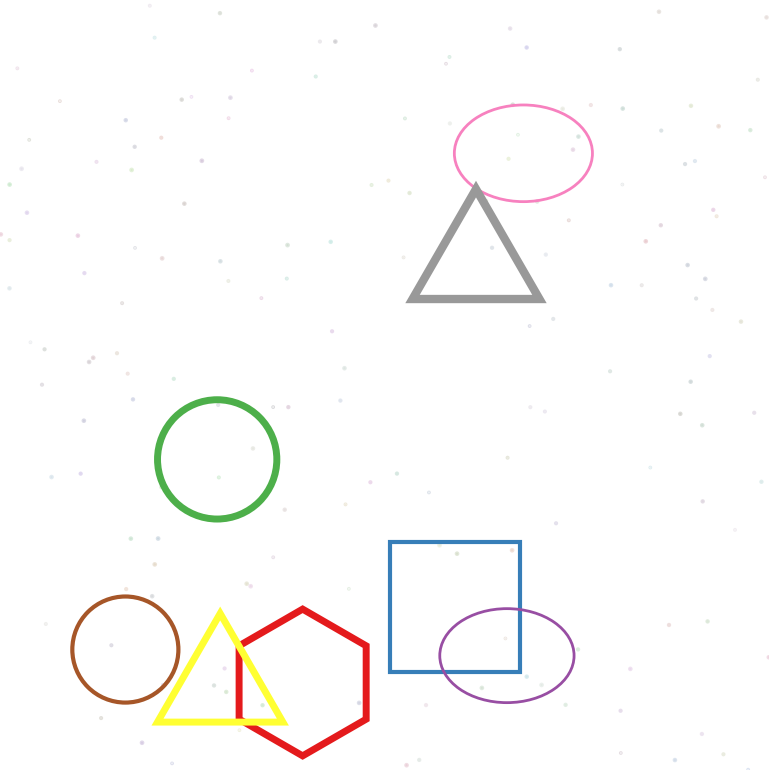[{"shape": "hexagon", "thickness": 2.5, "radius": 0.48, "center": [0.393, 0.114]}, {"shape": "square", "thickness": 1.5, "radius": 0.42, "center": [0.591, 0.211]}, {"shape": "circle", "thickness": 2.5, "radius": 0.39, "center": [0.282, 0.403]}, {"shape": "oval", "thickness": 1, "radius": 0.44, "center": [0.658, 0.149]}, {"shape": "triangle", "thickness": 2.5, "radius": 0.47, "center": [0.286, 0.109]}, {"shape": "circle", "thickness": 1.5, "radius": 0.34, "center": [0.163, 0.156]}, {"shape": "oval", "thickness": 1, "radius": 0.45, "center": [0.68, 0.801]}, {"shape": "triangle", "thickness": 3, "radius": 0.48, "center": [0.618, 0.659]}]